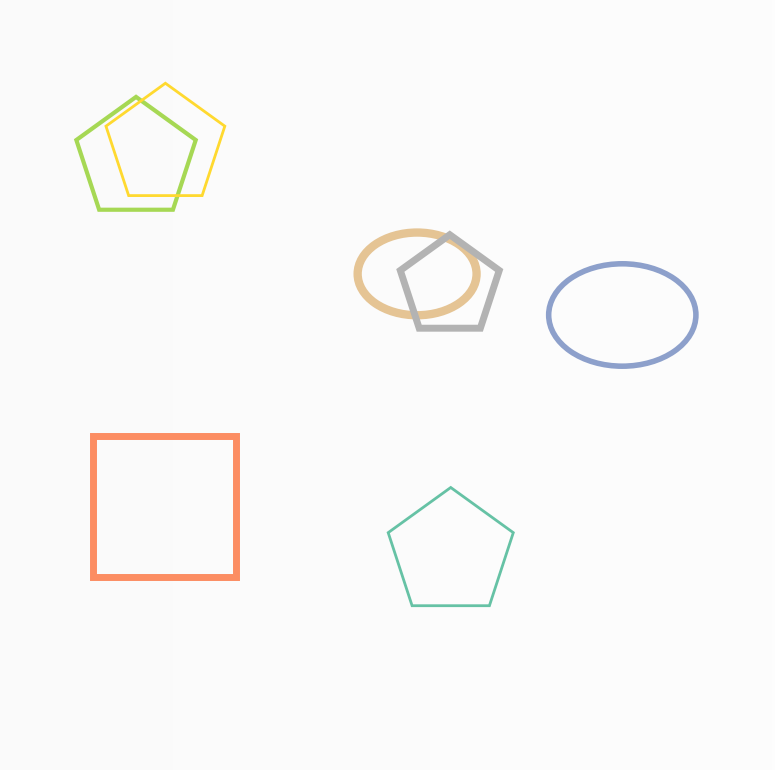[{"shape": "pentagon", "thickness": 1, "radius": 0.42, "center": [0.582, 0.282]}, {"shape": "square", "thickness": 2.5, "radius": 0.46, "center": [0.212, 0.342]}, {"shape": "oval", "thickness": 2, "radius": 0.47, "center": [0.803, 0.591]}, {"shape": "pentagon", "thickness": 1.5, "radius": 0.4, "center": [0.176, 0.793]}, {"shape": "pentagon", "thickness": 1, "radius": 0.4, "center": [0.213, 0.811]}, {"shape": "oval", "thickness": 3, "radius": 0.38, "center": [0.538, 0.644]}, {"shape": "pentagon", "thickness": 2.5, "radius": 0.34, "center": [0.58, 0.628]}]